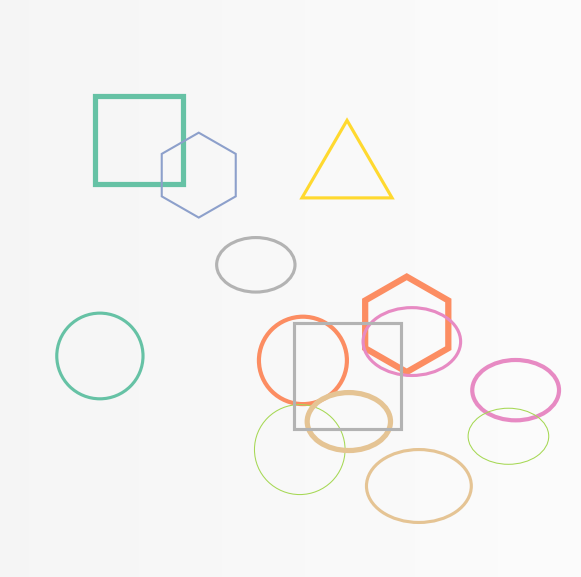[{"shape": "square", "thickness": 2.5, "radius": 0.38, "center": [0.24, 0.757]}, {"shape": "circle", "thickness": 1.5, "radius": 0.37, "center": [0.172, 0.383]}, {"shape": "hexagon", "thickness": 3, "radius": 0.41, "center": [0.7, 0.437]}, {"shape": "circle", "thickness": 2, "radius": 0.38, "center": [0.521, 0.375]}, {"shape": "hexagon", "thickness": 1, "radius": 0.37, "center": [0.342, 0.696]}, {"shape": "oval", "thickness": 1.5, "radius": 0.42, "center": [0.709, 0.408]}, {"shape": "oval", "thickness": 2, "radius": 0.37, "center": [0.887, 0.324]}, {"shape": "oval", "thickness": 0.5, "radius": 0.35, "center": [0.875, 0.244]}, {"shape": "circle", "thickness": 0.5, "radius": 0.39, "center": [0.516, 0.221]}, {"shape": "triangle", "thickness": 1.5, "radius": 0.45, "center": [0.597, 0.701]}, {"shape": "oval", "thickness": 1.5, "radius": 0.45, "center": [0.721, 0.158]}, {"shape": "oval", "thickness": 2.5, "radius": 0.36, "center": [0.6, 0.269]}, {"shape": "oval", "thickness": 1.5, "radius": 0.34, "center": [0.44, 0.541]}, {"shape": "square", "thickness": 1.5, "radius": 0.46, "center": [0.598, 0.348]}]